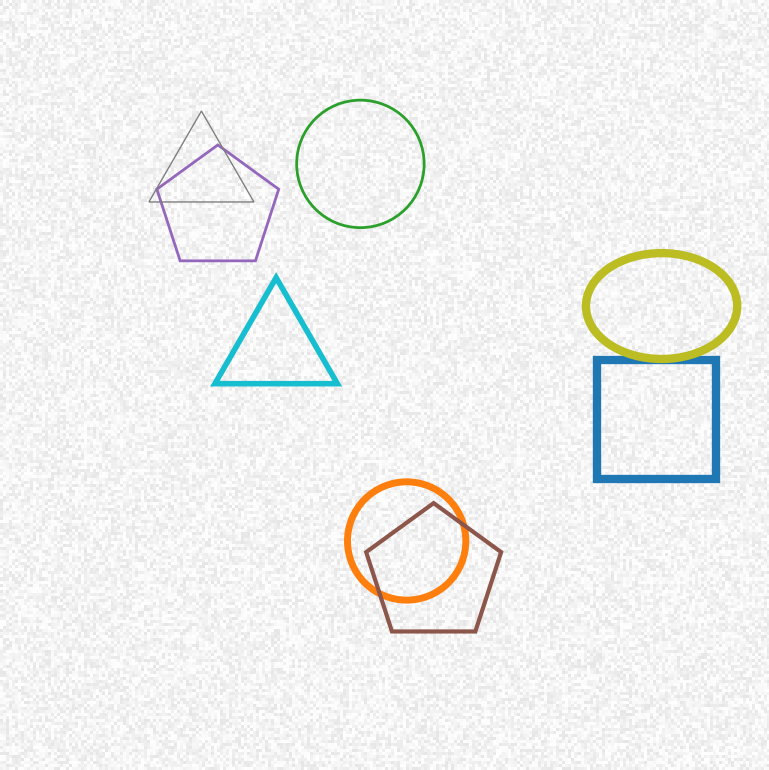[{"shape": "square", "thickness": 3, "radius": 0.39, "center": [0.853, 0.456]}, {"shape": "circle", "thickness": 2.5, "radius": 0.38, "center": [0.528, 0.297]}, {"shape": "circle", "thickness": 1, "radius": 0.41, "center": [0.468, 0.787]}, {"shape": "pentagon", "thickness": 1, "radius": 0.42, "center": [0.283, 0.729]}, {"shape": "pentagon", "thickness": 1.5, "radius": 0.46, "center": [0.563, 0.254]}, {"shape": "triangle", "thickness": 0.5, "radius": 0.39, "center": [0.262, 0.777]}, {"shape": "oval", "thickness": 3, "radius": 0.49, "center": [0.859, 0.603]}, {"shape": "triangle", "thickness": 2, "radius": 0.46, "center": [0.359, 0.548]}]